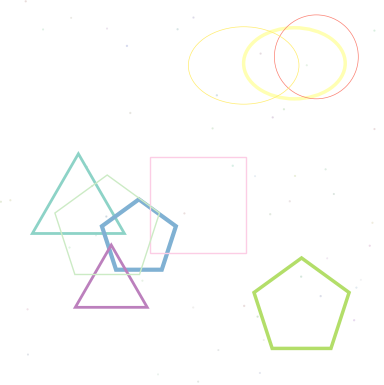[{"shape": "triangle", "thickness": 2, "radius": 0.69, "center": [0.204, 0.463]}, {"shape": "oval", "thickness": 2.5, "radius": 0.66, "center": [0.765, 0.836]}, {"shape": "circle", "thickness": 0.5, "radius": 0.54, "center": [0.822, 0.852]}, {"shape": "pentagon", "thickness": 3, "radius": 0.51, "center": [0.361, 0.381]}, {"shape": "pentagon", "thickness": 2.5, "radius": 0.65, "center": [0.783, 0.2]}, {"shape": "square", "thickness": 1, "radius": 0.63, "center": [0.514, 0.467]}, {"shape": "triangle", "thickness": 2, "radius": 0.54, "center": [0.289, 0.256]}, {"shape": "pentagon", "thickness": 1, "radius": 0.71, "center": [0.278, 0.403]}, {"shape": "oval", "thickness": 0.5, "radius": 0.72, "center": [0.633, 0.83]}]